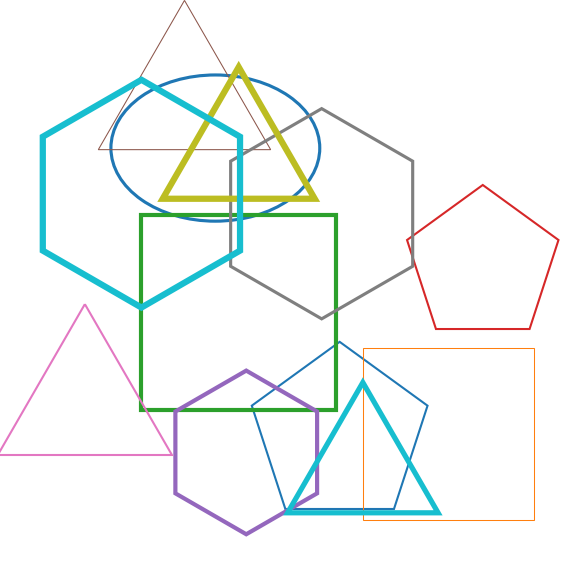[{"shape": "pentagon", "thickness": 1, "radius": 0.8, "center": [0.588, 0.247]}, {"shape": "oval", "thickness": 1.5, "radius": 0.9, "center": [0.373, 0.743]}, {"shape": "square", "thickness": 0.5, "radius": 0.74, "center": [0.776, 0.247]}, {"shape": "square", "thickness": 2, "radius": 0.85, "center": [0.413, 0.458]}, {"shape": "pentagon", "thickness": 1, "radius": 0.69, "center": [0.836, 0.541]}, {"shape": "hexagon", "thickness": 2, "radius": 0.71, "center": [0.426, 0.216]}, {"shape": "triangle", "thickness": 0.5, "radius": 0.86, "center": [0.319, 0.826]}, {"shape": "triangle", "thickness": 1, "radius": 0.87, "center": [0.147, 0.298]}, {"shape": "hexagon", "thickness": 1.5, "radius": 0.91, "center": [0.557, 0.629]}, {"shape": "triangle", "thickness": 3, "radius": 0.76, "center": [0.413, 0.731]}, {"shape": "triangle", "thickness": 2.5, "radius": 0.75, "center": [0.628, 0.186]}, {"shape": "hexagon", "thickness": 3, "radius": 0.99, "center": [0.245, 0.664]}]